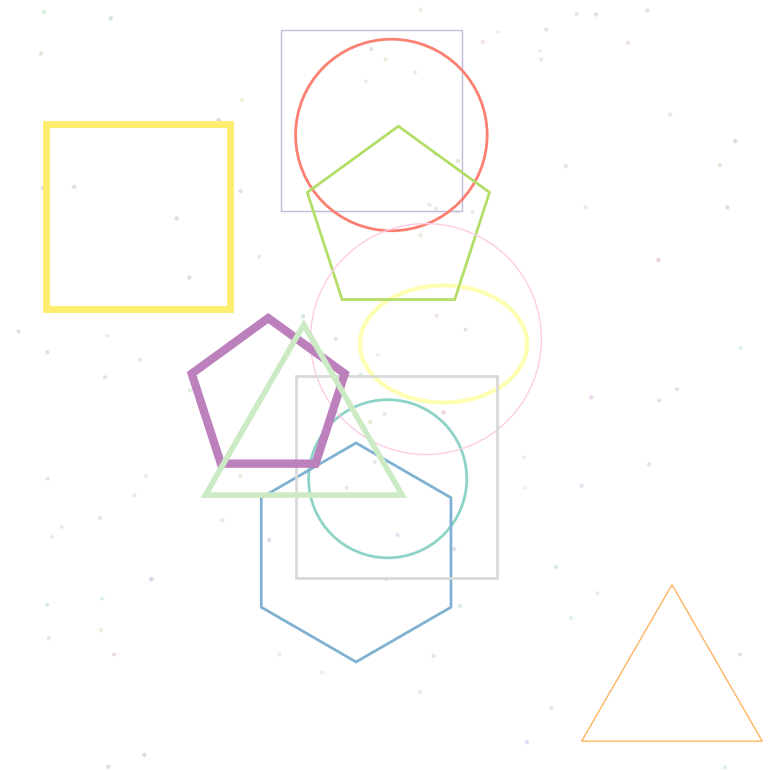[{"shape": "circle", "thickness": 1, "radius": 0.51, "center": [0.504, 0.378]}, {"shape": "oval", "thickness": 1.5, "radius": 0.54, "center": [0.576, 0.553]}, {"shape": "square", "thickness": 0.5, "radius": 0.59, "center": [0.483, 0.844]}, {"shape": "circle", "thickness": 1, "radius": 0.62, "center": [0.508, 0.825]}, {"shape": "hexagon", "thickness": 1, "radius": 0.71, "center": [0.462, 0.283]}, {"shape": "triangle", "thickness": 0.5, "radius": 0.68, "center": [0.873, 0.105]}, {"shape": "pentagon", "thickness": 1, "radius": 0.62, "center": [0.517, 0.712]}, {"shape": "circle", "thickness": 0.5, "radius": 0.75, "center": [0.553, 0.56]}, {"shape": "square", "thickness": 1, "radius": 0.65, "center": [0.515, 0.381]}, {"shape": "pentagon", "thickness": 3, "radius": 0.52, "center": [0.348, 0.482]}, {"shape": "triangle", "thickness": 2, "radius": 0.74, "center": [0.395, 0.431]}, {"shape": "square", "thickness": 2.5, "radius": 0.6, "center": [0.179, 0.719]}]